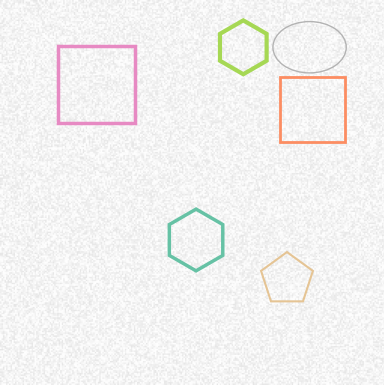[{"shape": "hexagon", "thickness": 2.5, "radius": 0.4, "center": [0.509, 0.377]}, {"shape": "square", "thickness": 2, "radius": 0.42, "center": [0.811, 0.715]}, {"shape": "square", "thickness": 2.5, "radius": 0.5, "center": [0.251, 0.781]}, {"shape": "hexagon", "thickness": 3, "radius": 0.35, "center": [0.632, 0.877]}, {"shape": "pentagon", "thickness": 1.5, "radius": 0.35, "center": [0.745, 0.275]}, {"shape": "oval", "thickness": 1, "radius": 0.48, "center": [0.804, 0.877]}]